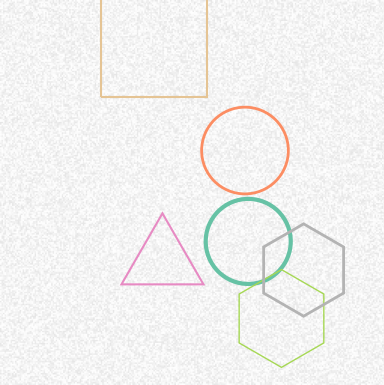[{"shape": "circle", "thickness": 3, "radius": 0.55, "center": [0.645, 0.373]}, {"shape": "circle", "thickness": 2, "radius": 0.56, "center": [0.636, 0.609]}, {"shape": "triangle", "thickness": 1.5, "radius": 0.61, "center": [0.422, 0.323]}, {"shape": "hexagon", "thickness": 1, "radius": 0.63, "center": [0.731, 0.173]}, {"shape": "square", "thickness": 1.5, "radius": 0.69, "center": [0.401, 0.887]}, {"shape": "hexagon", "thickness": 2, "radius": 0.6, "center": [0.789, 0.299]}]